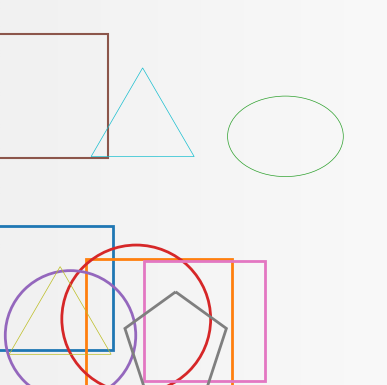[{"shape": "square", "thickness": 2, "radius": 0.8, "center": [0.132, 0.251]}, {"shape": "square", "thickness": 2, "radius": 0.94, "center": [0.411, 0.139]}, {"shape": "oval", "thickness": 0.5, "radius": 0.75, "center": [0.737, 0.646]}, {"shape": "circle", "thickness": 2, "radius": 0.96, "center": [0.352, 0.171]}, {"shape": "circle", "thickness": 2, "radius": 0.84, "center": [0.182, 0.129]}, {"shape": "square", "thickness": 1.5, "radius": 0.81, "center": [0.118, 0.75]}, {"shape": "square", "thickness": 2, "radius": 0.78, "center": [0.527, 0.166]}, {"shape": "pentagon", "thickness": 2, "radius": 0.69, "center": [0.453, 0.104]}, {"shape": "triangle", "thickness": 0.5, "radius": 0.76, "center": [0.155, 0.156]}, {"shape": "triangle", "thickness": 0.5, "radius": 0.77, "center": [0.368, 0.67]}]